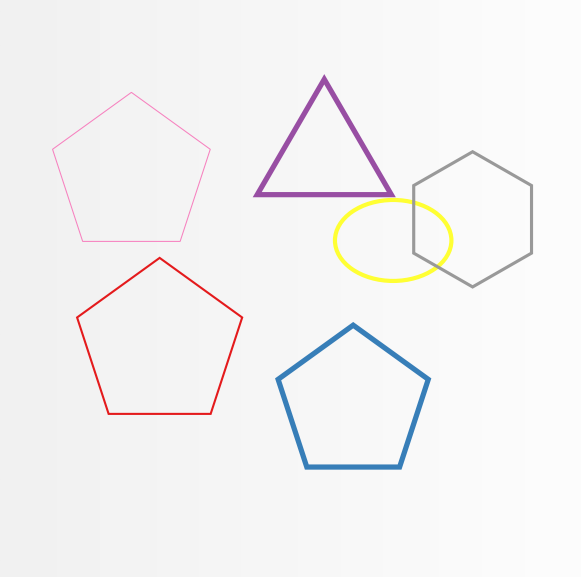[{"shape": "pentagon", "thickness": 1, "radius": 0.75, "center": [0.275, 0.403]}, {"shape": "pentagon", "thickness": 2.5, "radius": 0.68, "center": [0.608, 0.3]}, {"shape": "triangle", "thickness": 2.5, "radius": 0.67, "center": [0.558, 0.729]}, {"shape": "oval", "thickness": 2, "radius": 0.5, "center": [0.676, 0.583]}, {"shape": "pentagon", "thickness": 0.5, "radius": 0.71, "center": [0.226, 0.697]}, {"shape": "hexagon", "thickness": 1.5, "radius": 0.59, "center": [0.813, 0.619]}]